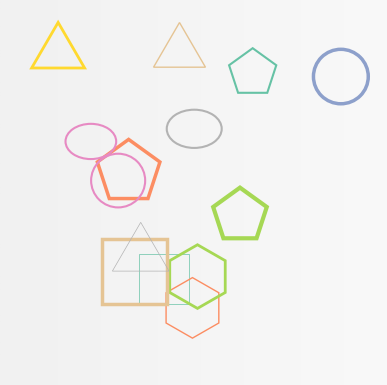[{"shape": "pentagon", "thickness": 1.5, "radius": 0.32, "center": [0.652, 0.811]}, {"shape": "square", "thickness": 0.5, "radius": 0.32, "center": [0.423, 0.274]}, {"shape": "pentagon", "thickness": 2.5, "radius": 0.42, "center": [0.332, 0.553]}, {"shape": "hexagon", "thickness": 1, "radius": 0.39, "center": [0.497, 0.2]}, {"shape": "circle", "thickness": 2.5, "radius": 0.35, "center": [0.88, 0.801]}, {"shape": "oval", "thickness": 1.5, "radius": 0.33, "center": [0.234, 0.633]}, {"shape": "circle", "thickness": 1.5, "radius": 0.35, "center": [0.305, 0.531]}, {"shape": "hexagon", "thickness": 2, "radius": 0.41, "center": [0.51, 0.282]}, {"shape": "pentagon", "thickness": 3, "radius": 0.36, "center": [0.619, 0.44]}, {"shape": "triangle", "thickness": 2, "radius": 0.39, "center": [0.15, 0.863]}, {"shape": "triangle", "thickness": 1, "radius": 0.39, "center": [0.463, 0.864]}, {"shape": "square", "thickness": 2.5, "radius": 0.42, "center": [0.346, 0.295]}, {"shape": "oval", "thickness": 1.5, "radius": 0.35, "center": [0.501, 0.665]}, {"shape": "triangle", "thickness": 0.5, "radius": 0.42, "center": [0.363, 0.338]}]